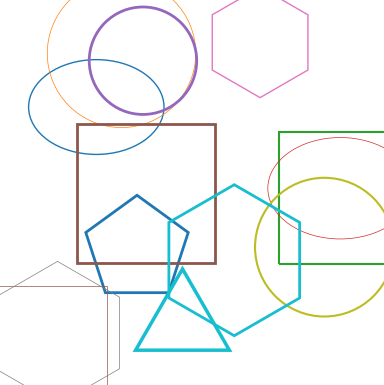[{"shape": "oval", "thickness": 1, "radius": 0.88, "center": [0.25, 0.722]}, {"shape": "pentagon", "thickness": 2, "radius": 0.7, "center": [0.356, 0.353]}, {"shape": "circle", "thickness": 0.5, "radius": 0.96, "center": [0.316, 0.861]}, {"shape": "square", "thickness": 1.5, "radius": 0.86, "center": [0.897, 0.485]}, {"shape": "oval", "thickness": 0.5, "radius": 0.94, "center": [0.884, 0.511]}, {"shape": "circle", "thickness": 2, "radius": 0.7, "center": [0.371, 0.842]}, {"shape": "square", "thickness": 0.5, "radius": 0.7, "center": [0.136, 0.115]}, {"shape": "square", "thickness": 2, "radius": 0.9, "center": [0.379, 0.498]}, {"shape": "hexagon", "thickness": 1, "radius": 0.72, "center": [0.676, 0.89]}, {"shape": "hexagon", "thickness": 0.5, "radius": 0.93, "center": [0.149, 0.135]}, {"shape": "circle", "thickness": 1.5, "radius": 0.9, "center": [0.843, 0.358]}, {"shape": "triangle", "thickness": 2.5, "radius": 0.7, "center": [0.474, 0.161]}, {"shape": "hexagon", "thickness": 2, "radius": 0.98, "center": [0.608, 0.324]}]